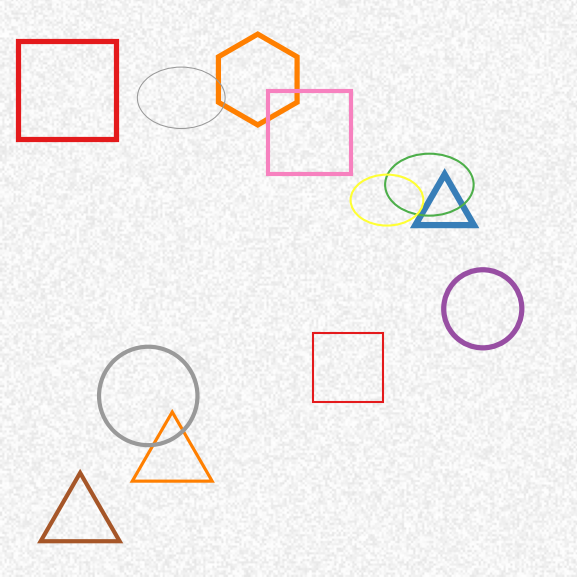[{"shape": "square", "thickness": 2.5, "radius": 0.43, "center": [0.116, 0.843]}, {"shape": "square", "thickness": 1, "radius": 0.3, "center": [0.603, 0.363]}, {"shape": "triangle", "thickness": 3, "radius": 0.29, "center": [0.77, 0.639]}, {"shape": "oval", "thickness": 1, "radius": 0.38, "center": [0.744, 0.679]}, {"shape": "circle", "thickness": 2.5, "radius": 0.34, "center": [0.836, 0.464]}, {"shape": "hexagon", "thickness": 2.5, "radius": 0.39, "center": [0.446, 0.861]}, {"shape": "triangle", "thickness": 1.5, "radius": 0.4, "center": [0.298, 0.206]}, {"shape": "oval", "thickness": 1, "radius": 0.31, "center": [0.67, 0.653]}, {"shape": "triangle", "thickness": 2, "radius": 0.39, "center": [0.139, 0.101]}, {"shape": "square", "thickness": 2, "radius": 0.36, "center": [0.536, 0.77]}, {"shape": "oval", "thickness": 0.5, "radius": 0.38, "center": [0.314, 0.83]}, {"shape": "circle", "thickness": 2, "radius": 0.43, "center": [0.257, 0.314]}]